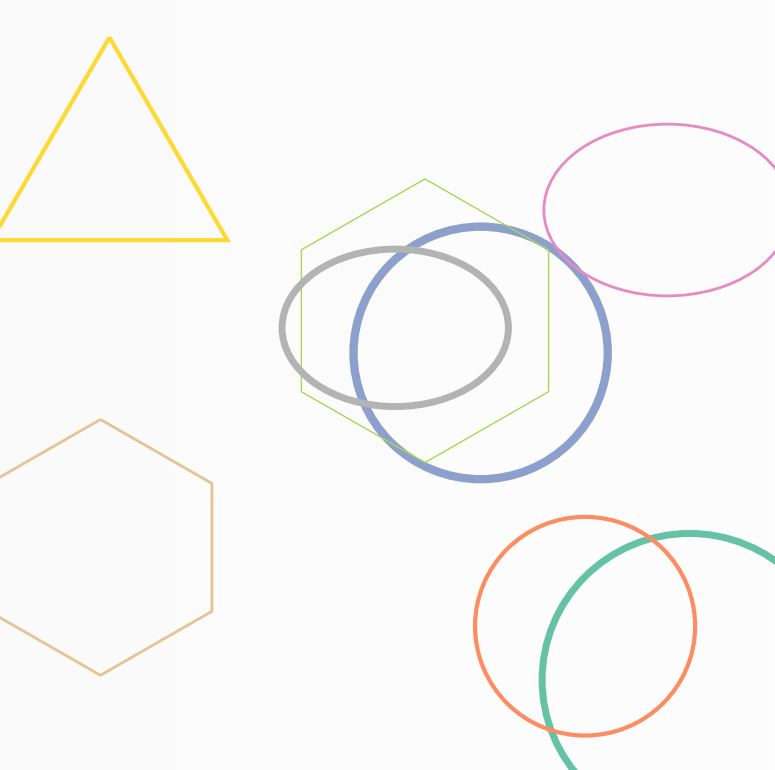[{"shape": "circle", "thickness": 2.5, "radius": 0.95, "center": [0.89, 0.117]}, {"shape": "circle", "thickness": 1.5, "radius": 0.71, "center": [0.755, 0.187]}, {"shape": "circle", "thickness": 3, "radius": 0.82, "center": [0.62, 0.542]}, {"shape": "oval", "thickness": 1, "radius": 0.8, "center": [0.861, 0.727]}, {"shape": "hexagon", "thickness": 0.5, "radius": 0.92, "center": [0.548, 0.583]}, {"shape": "triangle", "thickness": 1.5, "radius": 0.88, "center": [0.141, 0.776]}, {"shape": "hexagon", "thickness": 1, "radius": 0.83, "center": [0.13, 0.289]}, {"shape": "oval", "thickness": 2.5, "radius": 0.73, "center": [0.51, 0.574]}]